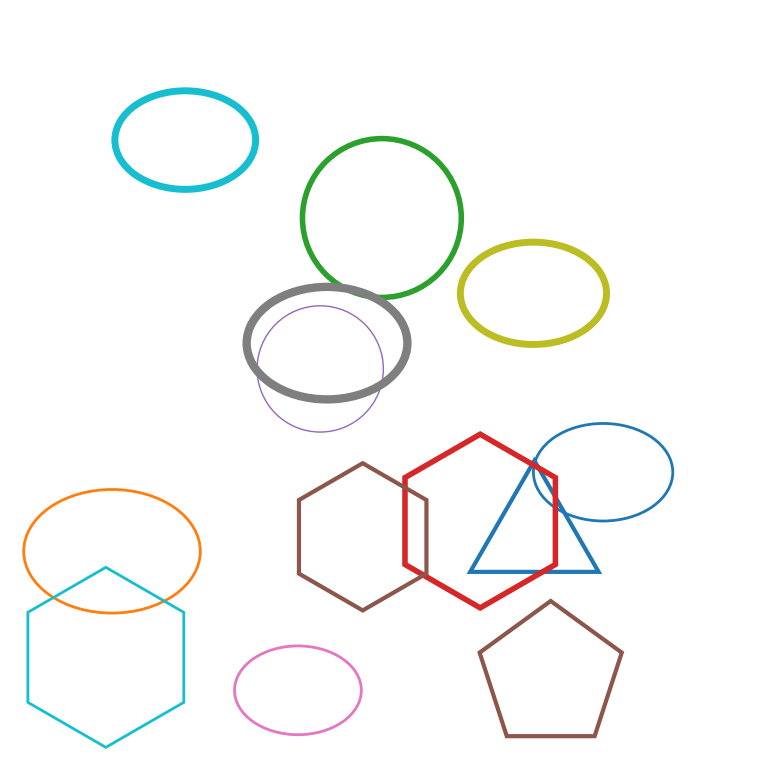[{"shape": "triangle", "thickness": 1.5, "radius": 0.48, "center": [0.694, 0.305]}, {"shape": "oval", "thickness": 1, "radius": 0.45, "center": [0.783, 0.387]}, {"shape": "oval", "thickness": 1, "radius": 0.57, "center": [0.145, 0.284]}, {"shape": "circle", "thickness": 2, "radius": 0.52, "center": [0.496, 0.717]}, {"shape": "hexagon", "thickness": 2, "radius": 0.56, "center": [0.624, 0.323]}, {"shape": "circle", "thickness": 0.5, "radius": 0.41, "center": [0.416, 0.521]}, {"shape": "hexagon", "thickness": 1.5, "radius": 0.48, "center": [0.471, 0.303]}, {"shape": "pentagon", "thickness": 1.5, "radius": 0.49, "center": [0.715, 0.122]}, {"shape": "oval", "thickness": 1, "radius": 0.41, "center": [0.387, 0.103]}, {"shape": "oval", "thickness": 3, "radius": 0.52, "center": [0.425, 0.554]}, {"shape": "oval", "thickness": 2.5, "radius": 0.47, "center": [0.693, 0.619]}, {"shape": "hexagon", "thickness": 1, "radius": 0.58, "center": [0.137, 0.146]}, {"shape": "oval", "thickness": 2.5, "radius": 0.46, "center": [0.241, 0.818]}]